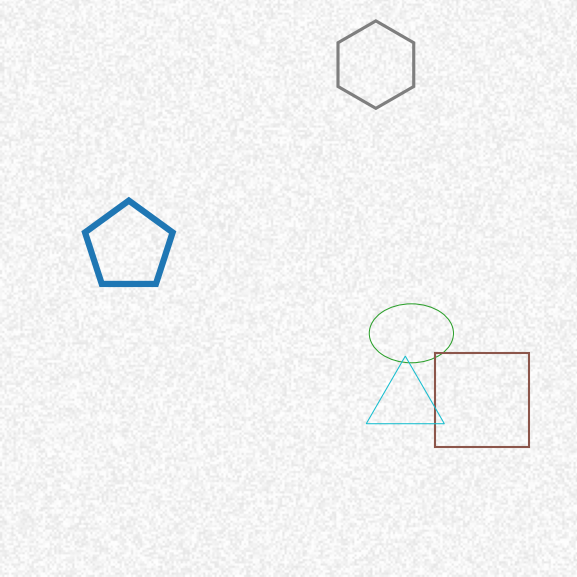[{"shape": "pentagon", "thickness": 3, "radius": 0.4, "center": [0.223, 0.572]}, {"shape": "oval", "thickness": 0.5, "radius": 0.36, "center": [0.712, 0.422]}, {"shape": "square", "thickness": 1, "radius": 0.41, "center": [0.835, 0.307]}, {"shape": "hexagon", "thickness": 1.5, "radius": 0.38, "center": [0.651, 0.887]}, {"shape": "triangle", "thickness": 0.5, "radius": 0.39, "center": [0.702, 0.304]}]